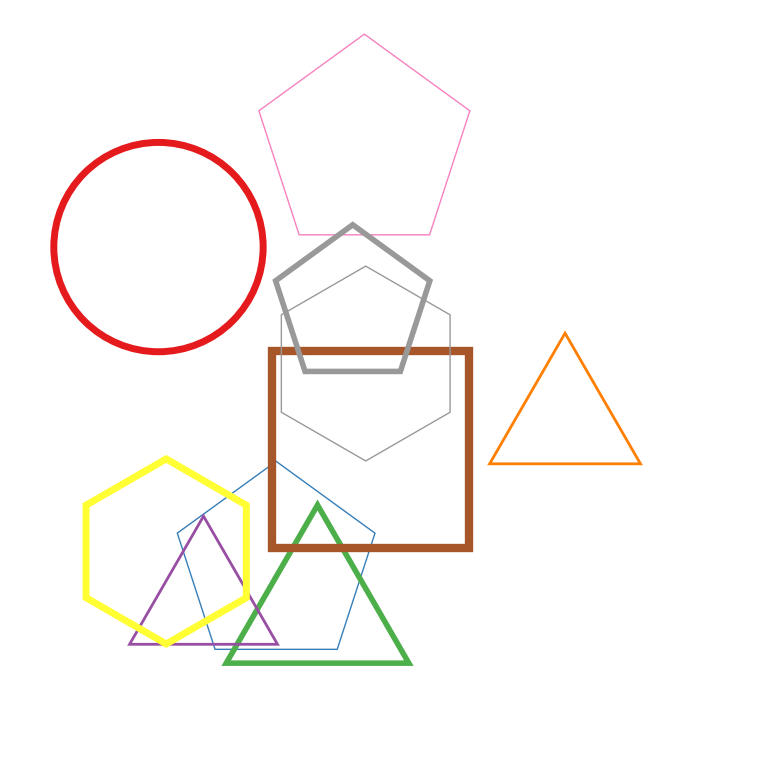[{"shape": "circle", "thickness": 2.5, "radius": 0.68, "center": [0.206, 0.679]}, {"shape": "pentagon", "thickness": 0.5, "radius": 0.67, "center": [0.359, 0.266]}, {"shape": "triangle", "thickness": 2, "radius": 0.68, "center": [0.412, 0.207]}, {"shape": "triangle", "thickness": 1, "radius": 0.55, "center": [0.264, 0.219]}, {"shape": "triangle", "thickness": 1, "radius": 0.57, "center": [0.734, 0.454]}, {"shape": "hexagon", "thickness": 2.5, "radius": 0.6, "center": [0.216, 0.284]}, {"shape": "square", "thickness": 3, "radius": 0.64, "center": [0.481, 0.416]}, {"shape": "pentagon", "thickness": 0.5, "radius": 0.72, "center": [0.473, 0.812]}, {"shape": "hexagon", "thickness": 0.5, "radius": 0.63, "center": [0.475, 0.528]}, {"shape": "pentagon", "thickness": 2, "radius": 0.53, "center": [0.458, 0.603]}]